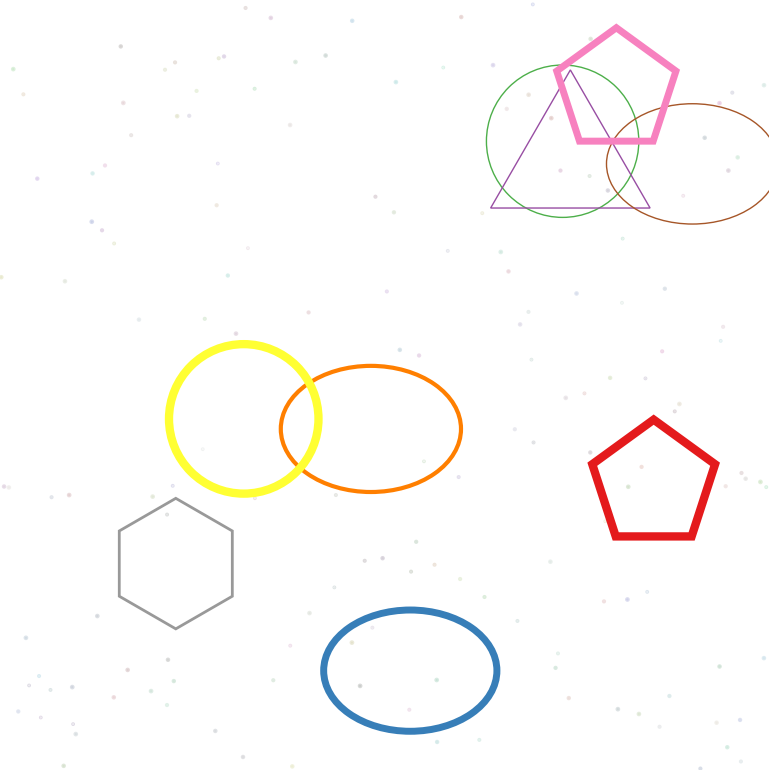[{"shape": "pentagon", "thickness": 3, "radius": 0.42, "center": [0.849, 0.371]}, {"shape": "oval", "thickness": 2.5, "radius": 0.56, "center": [0.533, 0.129]}, {"shape": "circle", "thickness": 0.5, "radius": 0.49, "center": [0.731, 0.817]}, {"shape": "triangle", "thickness": 0.5, "radius": 0.6, "center": [0.741, 0.79]}, {"shape": "oval", "thickness": 1.5, "radius": 0.59, "center": [0.482, 0.443]}, {"shape": "circle", "thickness": 3, "radius": 0.49, "center": [0.317, 0.456]}, {"shape": "oval", "thickness": 0.5, "radius": 0.56, "center": [0.899, 0.787]}, {"shape": "pentagon", "thickness": 2.5, "radius": 0.41, "center": [0.8, 0.883]}, {"shape": "hexagon", "thickness": 1, "radius": 0.42, "center": [0.228, 0.268]}]